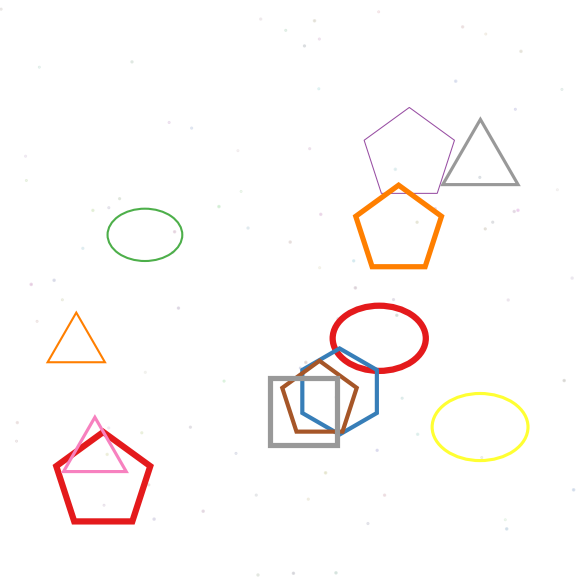[{"shape": "oval", "thickness": 3, "radius": 0.4, "center": [0.657, 0.413]}, {"shape": "pentagon", "thickness": 3, "radius": 0.43, "center": [0.179, 0.165]}, {"shape": "hexagon", "thickness": 2, "radius": 0.37, "center": [0.588, 0.321]}, {"shape": "oval", "thickness": 1, "radius": 0.32, "center": [0.251, 0.592]}, {"shape": "pentagon", "thickness": 0.5, "radius": 0.41, "center": [0.709, 0.731]}, {"shape": "pentagon", "thickness": 2.5, "radius": 0.39, "center": [0.69, 0.6]}, {"shape": "triangle", "thickness": 1, "radius": 0.29, "center": [0.132, 0.401]}, {"shape": "oval", "thickness": 1.5, "radius": 0.42, "center": [0.831, 0.26]}, {"shape": "pentagon", "thickness": 2, "radius": 0.34, "center": [0.553, 0.307]}, {"shape": "triangle", "thickness": 1.5, "radius": 0.31, "center": [0.164, 0.214]}, {"shape": "triangle", "thickness": 1.5, "radius": 0.38, "center": [0.832, 0.717]}, {"shape": "square", "thickness": 2.5, "radius": 0.29, "center": [0.526, 0.286]}]